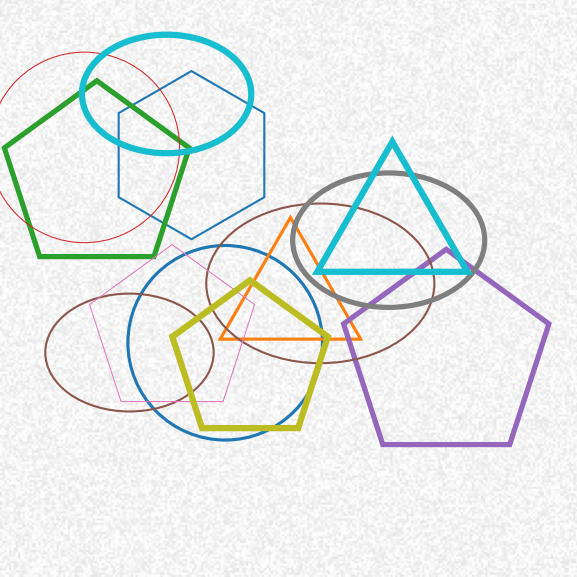[{"shape": "circle", "thickness": 1.5, "radius": 0.84, "center": [0.39, 0.406]}, {"shape": "hexagon", "thickness": 1, "radius": 0.73, "center": [0.332, 0.73]}, {"shape": "triangle", "thickness": 1.5, "radius": 0.7, "center": [0.503, 0.482]}, {"shape": "pentagon", "thickness": 2.5, "radius": 0.84, "center": [0.168, 0.691]}, {"shape": "circle", "thickness": 0.5, "radius": 0.82, "center": [0.146, 0.744]}, {"shape": "pentagon", "thickness": 2.5, "radius": 0.93, "center": [0.773, 0.381]}, {"shape": "oval", "thickness": 1, "radius": 0.99, "center": [0.555, 0.508]}, {"shape": "oval", "thickness": 1, "radius": 0.73, "center": [0.224, 0.389]}, {"shape": "pentagon", "thickness": 0.5, "radius": 0.75, "center": [0.298, 0.425]}, {"shape": "oval", "thickness": 2.5, "radius": 0.83, "center": [0.673, 0.583]}, {"shape": "pentagon", "thickness": 3, "radius": 0.71, "center": [0.433, 0.372]}, {"shape": "triangle", "thickness": 3, "radius": 0.75, "center": [0.679, 0.604]}, {"shape": "oval", "thickness": 3, "radius": 0.73, "center": [0.288, 0.836]}]